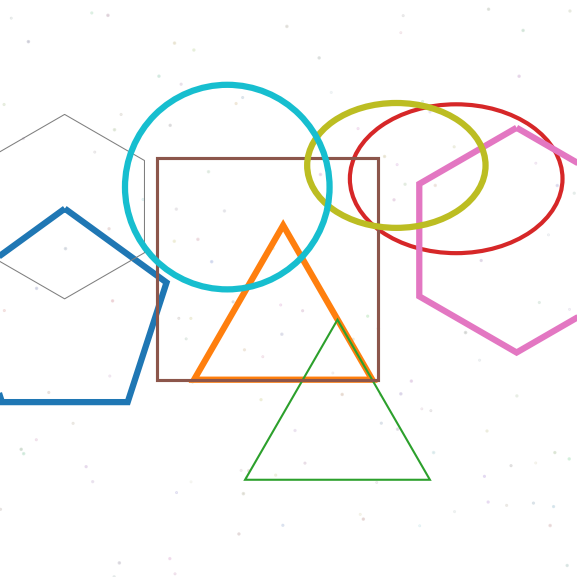[{"shape": "pentagon", "thickness": 3, "radius": 0.93, "center": [0.112, 0.453]}, {"shape": "triangle", "thickness": 3, "radius": 0.89, "center": [0.49, 0.431]}, {"shape": "triangle", "thickness": 1, "radius": 0.92, "center": [0.584, 0.261]}, {"shape": "oval", "thickness": 2, "radius": 0.92, "center": [0.79, 0.69]}, {"shape": "square", "thickness": 1.5, "radius": 0.96, "center": [0.463, 0.533]}, {"shape": "hexagon", "thickness": 3, "radius": 0.97, "center": [0.895, 0.583]}, {"shape": "hexagon", "thickness": 0.5, "radius": 0.8, "center": [0.112, 0.641]}, {"shape": "oval", "thickness": 3, "radius": 0.77, "center": [0.686, 0.713]}, {"shape": "circle", "thickness": 3, "radius": 0.89, "center": [0.394, 0.675]}]